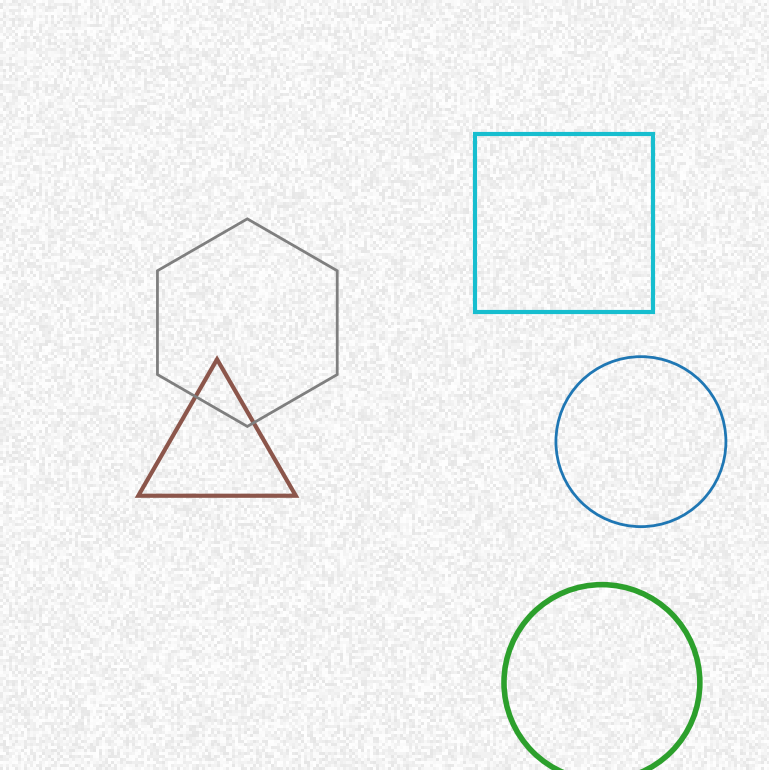[{"shape": "circle", "thickness": 1, "radius": 0.55, "center": [0.832, 0.426]}, {"shape": "circle", "thickness": 2, "radius": 0.64, "center": [0.782, 0.114]}, {"shape": "triangle", "thickness": 1.5, "radius": 0.59, "center": [0.282, 0.415]}, {"shape": "hexagon", "thickness": 1, "radius": 0.67, "center": [0.321, 0.581]}, {"shape": "square", "thickness": 1.5, "radius": 0.58, "center": [0.732, 0.71]}]